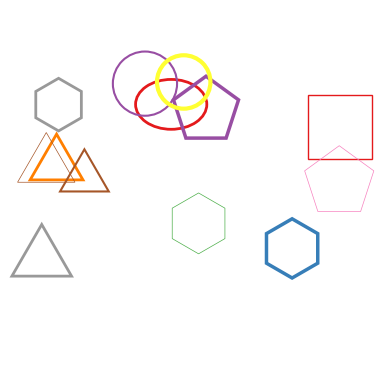[{"shape": "square", "thickness": 1, "radius": 0.42, "center": [0.883, 0.671]}, {"shape": "oval", "thickness": 2, "radius": 0.46, "center": [0.445, 0.729]}, {"shape": "hexagon", "thickness": 2.5, "radius": 0.38, "center": [0.759, 0.355]}, {"shape": "hexagon", "thickness": 0.5, "radius": 0.4, "center": [0.516, 0.42]}, {"shape": "circle", "thickness": 1.5, "radius": 0.42, "center": [0.377, 0.783]}, {"shape": "pentagon", "thickness": 2.5, "radius": 0.44, "center": [0.535, 0.713]}, {"shape": "triangle", "thickness": 2, "radius": 0.4, "center": [0.147, 0.572]}, {"shape": "circle", "thickness": 3, "radius": 0.35, "center": [0.477, 0.787]}, {"shape": "triangle", "thickness": 1.5, "radius": 0.36, "center": [0.219, 0.539]}, {"shape": "triangle", "thickness": 0.5, "radius": 0.43, "center": [0.12, 0.57]}, {"shape": "pentagon", "thickness": 0.5, "radius": 0.47, "center": [0.881, 0.527]}, {"shape": "hexagon", "thickness": 2, "radius": 0.34, "center": [0.152, 0.728]}, {"shape": "triangle", "thickness": 2, "radius": 0.45, "center": [0.108, 0.327]}]